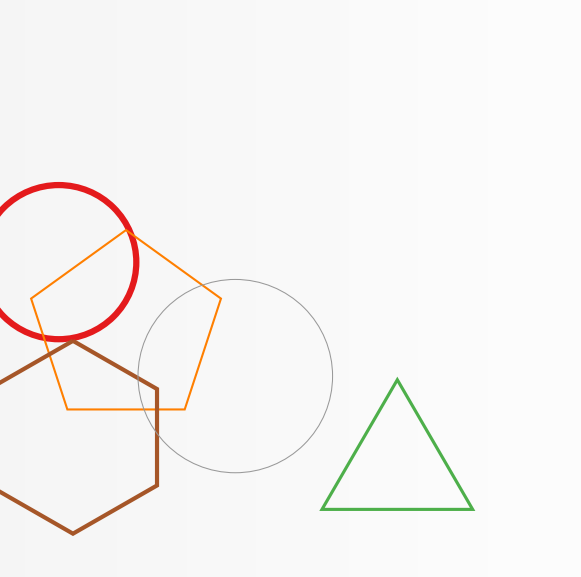[{"shape": "circle", "thickness": 3, "radius": 0.67, "center": [0.101, 0.545]}, {"shape": "triangle", "thickness": 1.5, "radius": 0.75, "center": [0.684, 0.192]}, {"shape": "pentagon", "thickness": 1, "radius": 0.86, "center": [0.217, 0.429]}, {"shape": "hexagon", "thickness": 2, "radius": 0.83, "center": [0.126, 0.242]}, {"shape": "circle", "thickness": 0.5, "radius": 0.84, "center": [0.405, 0.348]}]